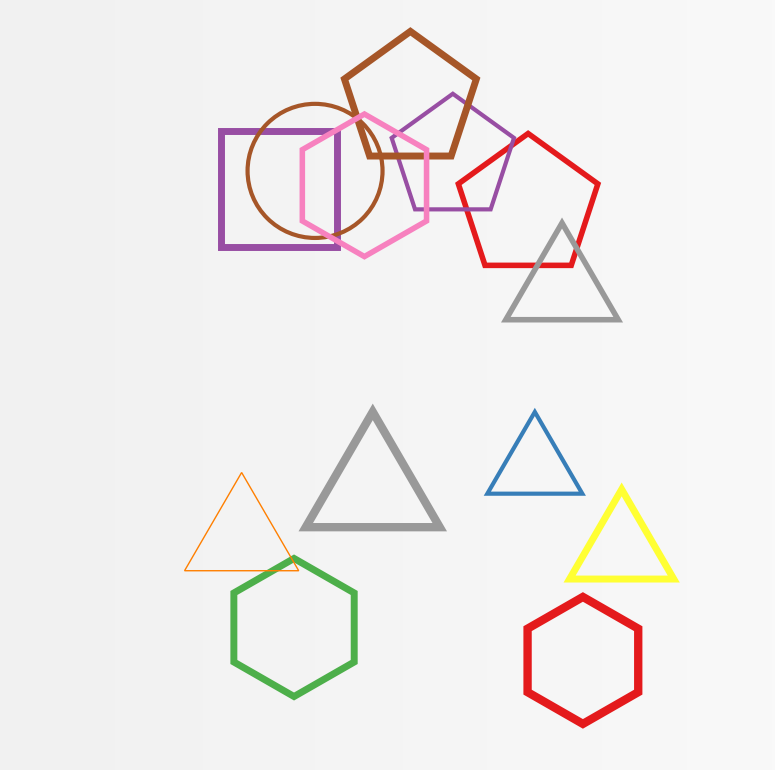[{"shape": "pentagon", "thickness": 2, "radius": 0.47, "center": [0.681, 0.732]}, {"shape": "hexagon", "thickness": 3, "radius": 0.41, "center": [0.752, 0.142]}, {"shape": "triangle", "thickness": 1.5, "radius": 0.35, "center": [0.69, 0.394]}, {"shape": "hexagon", "thickness": 2.5, "radius": 0.45, "center": [0.379, 0.185]}, {"shape": "square", "thickness": 2.5, "radius": 0.37, "center": [0.359, 0.755]}, {"shape": "pentagon", "thickness": 1.5, "radius": 0.41, "center": [0.584, 0.795]}, {"shape": "triangle", "thickness": 0.5, "radius": 0.43, "center": [0.312, 0.301]}, {"shape": "triangle", "thickness": 2.5, "radius": 0.39, "center": [0.802, 0.287]}, {"shape": "pentagon", "thickness": 2.5, "radius": 0.45, "center": [0.53, 0.87]}, {"shape": "circle", "thickness": 1.5, "radius": 0.44, "center": [0.407, 0.778]}, {"shape": "hexagon", "thickness": 2, "radius": 0.46, "center": [0.47, 0.759]}, {"shape": "triangle", "thickness": 3, "radius": 0.5, "center": [0.481, 0.365]}, {"shape": "triangle", "thickness": 2, "radius": 0.42, "center": [0.725, 0.627]}]